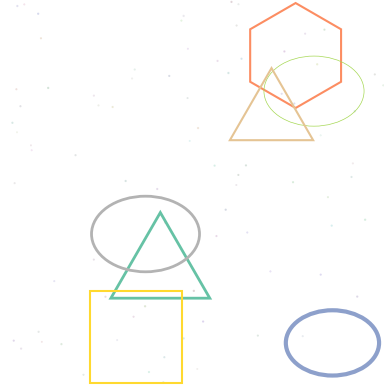[{"shape": "triangle", "thickness": 2, "radius": 0.74, "center": [0.416, 0.3]}, {"shape": "hexagon", "thickness": 1.5, "radius": 0.68, "center": [0.768, 0.856]}, {"shape": "oval", "thickness": 3, "radius": 0.61, "center": [0.864, 0.109]}, {"shape": "oval", "thickness": 0.5, "radius": 0.65, "center": [0.816, 0.763]}, {"shape": "square", "thickness": 1.5, "radius": 0.6, "center": [0.353, 0.125]}, {"shape": "triangle", "thickness": 1.5, "radius": 0.62, "center": [0.705, 0.698]}, {"shape": "oval", "thickness": 2, "radius": 0.7, "center": [0.378, 0.392]}]